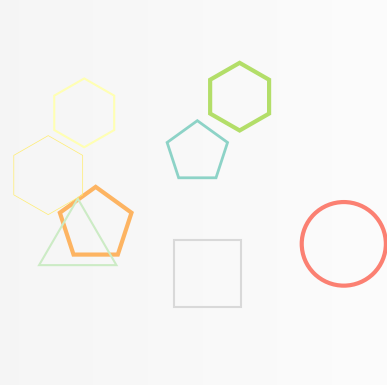[{"shape": "pentagon", "thickness": 2, "radius": 0.41, "center": [0.509, 0.605]}, {"shape": "hexagon", "thickness": 1.5, "radius": 0.45, "center": [0.217, 0.707]}, {"shape": "circle", "thickness": 3, "radius": 0.54, "center": [0.887, 0.367]}, {"shape": "pentagon", "thickness": 3, "radius": 0.49, "center": [0.247, 0.417]}, {"shape": "hexagon", "thickness": 3, "radius": 0.44, "center": [0.618, 0.749]}, {"shape": "square", "thickness": 1.5, "radius": 0.43, "center": [0.536, 0.289]}, {"shape": "triangle", "thickness": 1.5, "radius": 0.58, "center": [0.201, 0.369]}, {"shape": "hexagon", "thickness": 0.5, "radius": 0.51, "center": [0.124, 0.545]}]